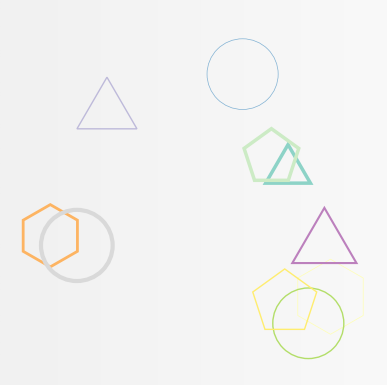[{"shape": "triangle", "thickness": 2.5, "radius": 0.33, "center": [0.743, 0.558]}, {"shape": "hexagon", "thickness": 0.5, "radius": 0.49, "center": [0.853, 0.229]}, {"shape": "triangle", "thickness": 1, "radius": 0.45, "center": [0.276, 0.71]}, {"shape": "circle", "thickness": 0.5, "radius": 0.46, "center": [0.626, 0.807]}, {"shape": "hexagon", "thickness": 2, "radius": 0.4, "center": [0.13, 0.388]}, {"shape": "circle", "thickness": 1, "radius": 0.46, "center": [0.796, 0.16]}, {"shape": "circle", "thickness": 3, "radius": 0.46, "center": [0.198, 0.362]}, {"shape": "triangle", "thickness": 1.5, "radius": 0.48, "center": [0.837, 0.365]}, {"shape": "pentagon", "thickness": 2.5, "radius": 0.37, "center": [0.7, 0.592]}, {"shape": "pentagon", "thickness": 1, "radius": 0.43, "center": [0.735, 0.215]}]